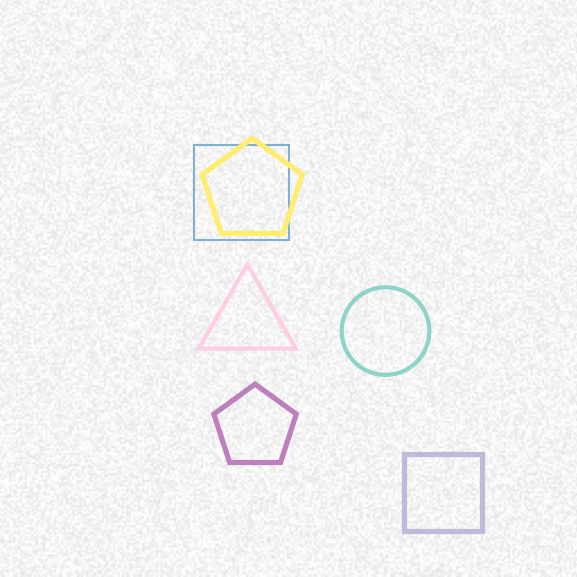[{"shape": "circle", "thickness": 2, "radius": 0.38, "center": [0.668, 0.426]}, {"shape": "square", "thickness": 2.5, "radius": 0.33, "center": [0.767, 0.146]}, {"shape": "square", "thickness": 1, "radius": 0.41, "center": [0.418, 0.666]}, {"shape": "triangle", "thickness": 2, "radius": 0.49, "center": [0.428, 0.444]}, {"shape": "pentagon", "thickness": 2.5, "radius": 0.38, "center": [0.442, 0.259]}, {"shape": "pentagon", "thickness": 2.5, "radius": 0.46, "center": [0.437, 0.669]}]